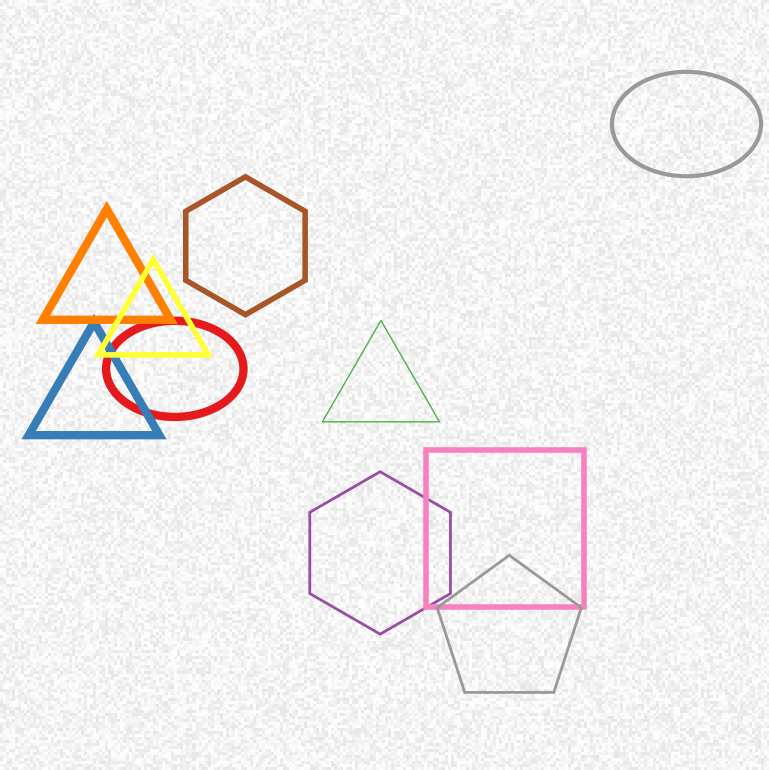[{"shape": "oval", "thickness": 3, "radius": 0.45, "center": [0.227, 0.521]}, {"shape": "triangle", "thickness": 3, "radius": 0.49, "center": [0.122, 0.484]}, {"shape": "triangle", "thickness": 0.5, "radius": 0.44, "center": [0.495, 0.496]}, {"shape": "hexagon", "thickness": 1, "radius": 0.53, "center": [0.494, 0.282]}, {"shape": "triangle", "thickness": 3, "radius": 0.48, "center": [0.139, 0.633]}, {"shape": "triangle", "thickness": 2, "radius": 0.41, "center": [0.199, 0.58]}, {"shape": "hexagon", "thickness": 2, "radius": 0.45, "center": [0.319, 0.681]}, {"shape": "square", "thickness": 2, "radius": 0.51, "center": [0.656, 0.313]}, {"shape": "oval", "thickness": 1.5, "radius": 0.48, "center": [0.892, 0.839]}, {"shape": "pentagon", "thickness": 1, "radius": 0.49, "center": [0.661, 0.18]}]